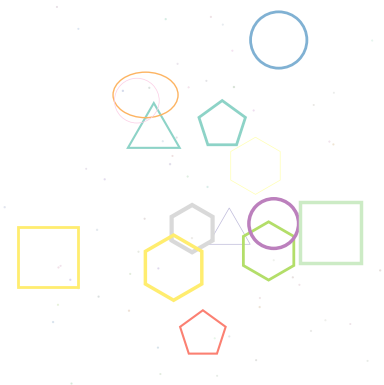[{"shape": "triangle", "thickness": 1.5, "radius": 0.39, "center": [0.399, 0.655]}, {"shape": "pentagon", "thickness": 2, "radius": 0.32, "center": [0.577, 0.675]}, {"shape": "hexagon", "thickness": 0.5, "radius": 0.37, "center": [0.664, 0.569]}, {"shape": "triangle", "thickness": 0.5, "radius": 0.31, "center": [0.595, 0.397]}, {"shape": "pentagon", "thickness": 1.5, "radius": 0.31, "center": [0.527, 0.132]}, {"shape": "circle", "thickness": 2, "radius": 0.37, "center": [0.724, 0.896]}, {"shape": "oval", "thickness": 1, "radius": 0.42, "center": [0.378, 0.753]}, {"shape": "hexagon", "thickness": 2, "radius": 0.38, "center": [0.698, 0.348]}, {"shape": "circle", "thickness": 0.5, "radius": 0.29, "center": [0.355, 0.739]}, {"shape": "hexagon", "thickness": 3, "radius": 0.31, "center": [0.499, 0.406]}, {"shape": "circle", "thickness": 2.5, "radius": 0.32, "center": [0.711, 0.419]}, {"shape": "square", "thickness": 2.5, "radius": 0.39, "center": [0.859, 0.396]}, {"shape": "square", "thickness": 2, "radius": 0.39, "center": [0.124, 0.332]}, {"shape": "hexagon", "thickness": 2.5, "radius": 0.42, "center": [0.451, 0.305]}]